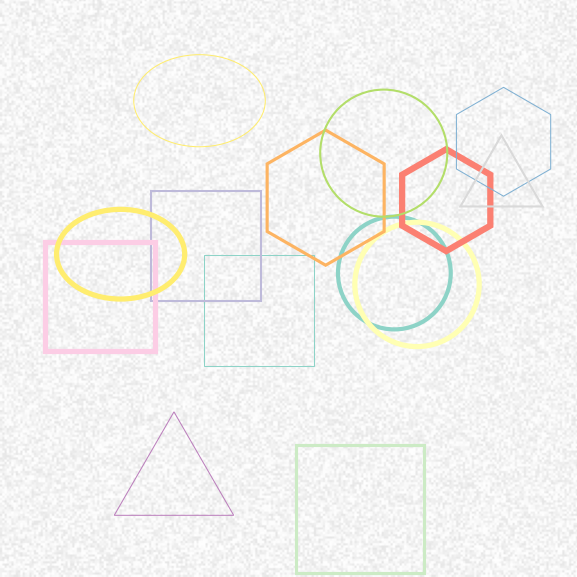[{"shape": "circle", "thickness": 2, "radius": 0.49, "center": [0.683, 0.526]}, {"shape": "square", "thickness": 0.5, "radius": 0.48, "center": [0.449, 0.461]}, {"shape": "circle", "thickness": 2.5, "radius": 0.54, "center": [0.722, 0.507]}, {"shape": "square", "thickness": 1, "radius": 0.48, "center": [0.356, 0.574]}, {"shape": "hexagon", "thickness": 3, "radius": 0.44, "center": [0.773, 0.653]}, {"shape": "hexagon", "thickness": 0.5, "radius": 0.47, "center": [0.872, 0.754]}, {"shape": "hexagon", "thickness": 1.5, "radius": 0.58, "center": [0.564, 0.657]}, {"shape": "circle", "thickness": 1, "radius": 0.55, "center": [0.664, 0.734]}, {"shape": "square", "thickness": 2.5, "radius": 0.47, "center": [0.173, 0.485]}, {"shape": "triangle", "thickness": 1, "radius": 0.41, "center": [0.868, 0.683]}, {"shape": "triangle", "thickness": 0.5, "radius": 0.6, "center": [0.301, 0.167]}, {"shape": "square", "thickness": 1.5, "radius": 0.56, "center": [0.623, 0.118]}, {"shape": "oval", "thickness": 0.5, "radius": 0.57, "center": [0.345, 0.825]}, {"shape": "oval", "thickness": 2.5, "radius": 0.55, "center": [0.209, 0.559]}]